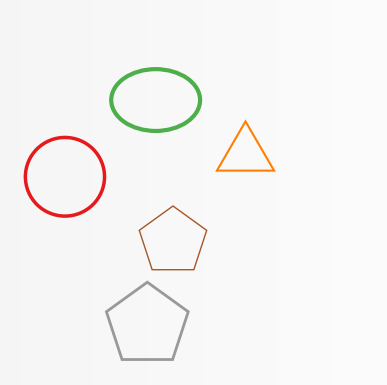[{"shape": "circle", "thickness": 2.5, "radius": 0.51, "center": [0.168, 0.541]}, {"shape": "oval", "thickness": 3, "radius": 0.57, "center": [0.402, 0.74]}, {"shape": "triangle", "thickness": 1.5, "radius": 0.43, "center": [0.634, 0.599]}, {"shape": "pentagon", "thickness": 1, "radius": 0.46, "center": [0.446, 0.373]}, {"shape": "pentagon", "thickness": 2, "radius": 0.56, "center": [0.38, 0.156]}]